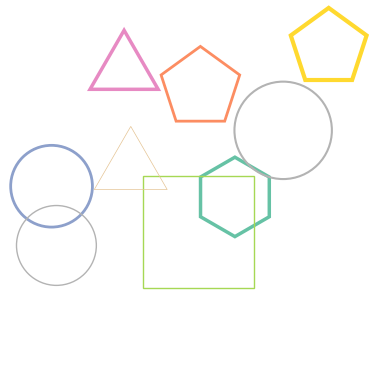[{"shape": "hexagon", "thickness": 2.5, "radius": 0.52, "center": [0.61, 0.489]}, {"shape": "pentagon", "thickness": 2, "radius": 0.54, "center": [0.521, 0.772]}, {"shape": "circle", "thickness": 2, "radius": 0.53, "center": [0.134, 0.516]}, {"shape": "triangle", "thickness": 2.5, "radius": 0.51, "center": [0.322, 0.819]}, {"shape": "square", "thickness": 1, "radius": 0.72, "center": [0.516, 0.398]}, {"shape": "pentagon", "thickness": 3, "radius": 0.52, "center": [0.854, 0.876]}, {"shape": "triangle", "thickness": 0.5, "radius": 0.55, "center": [0.34, 0.562]}, {"shape": "circle", "thickness": 1.5, "radius": 0.63, "center": [0.735, 0.661]}, {"shape": "circle", "thickness": 1, "radius": 0.52, "center": [0.147, 0.362]}]